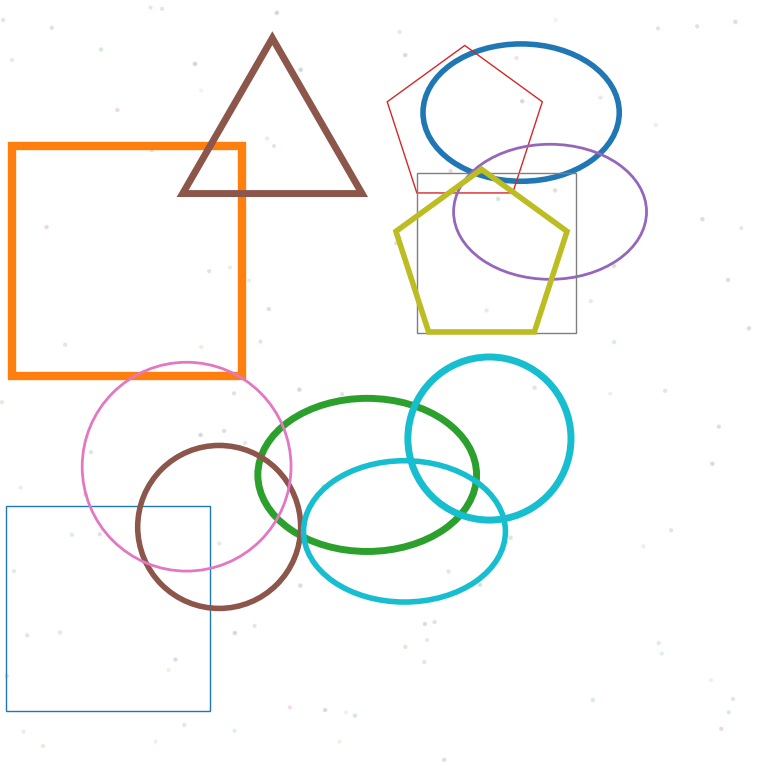[{"shape": "oval", "thickness": 2, "radius": 0.64, "center": [0.677, 0.854]}, {"shape": "square", "thickness": 0.5, "radius": 0.66, "center": [0.14, 0.21]}, {"shape": "square", "thickness": 3, "radius": 0.75, "center": [0.165, 0.661]}, {"shape": "oval", "thickness": 2.5, "radius": 0.71, "center": [0.477, 0.383]}, {"shape": "pentagon", "thickness": 0.5, "radius": 0.53, "center": [0.604, 0.835]}, {"shape": "oval", "thickness": 1, "radius": 0.63, "center": [0.714, 0.725]}, {"shape": "circle", "thickness": 2, "radius": 0.53, "center": [0.285, 0.316]}, {"shape": "triangle", "thickness": 2.5, "radius": 0.67, "center": [0.354, 0.816]}, {"shape": "circle", "thickness": 1, "radius": 0.68, "center": [0.242, 0.394]}, {"shape": "square", "thickness": 0.5, "radius": 0.52, "center": [0.645, 0.671]}, {"shape": "pentagon", "thickness": 2, "radius": 0.58, "center": [0.625, 0.663]}, {"shape": "oval", "thickness": 2, "radius": 0.66, "center": [0.525, 0.31]}, {"shape": "circle", "thickness": 2.5, "radius": 0.53, "center": [0.636, 0.43]}]